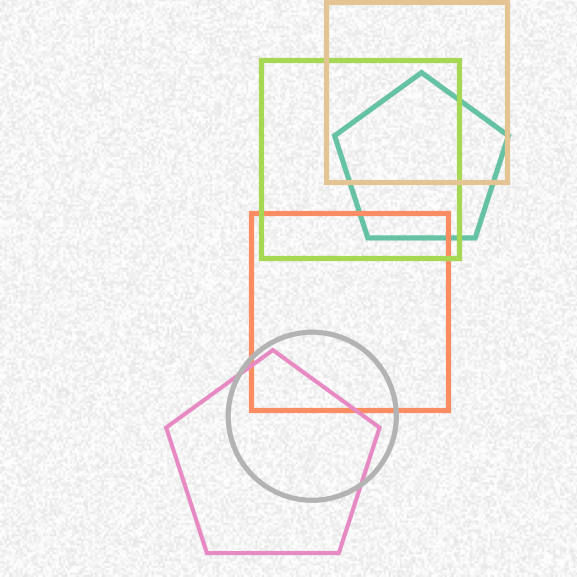[{"shape": "pentagon", "thickness": 2.5, "radius": 0.79, "center": [0.73, 0.715]}, {"shape": "square", "thickness": 2.5, "radius": 0.86, "center": [0.605, 0.459]}, {"shape": "pentagon", "thickness": 2, "radius": 0.97, "center": [0.473, 0.199]}, {"shape": "square", "thickness": 2.5, "radius": 0.86, "center": [0.624, 0.724]}, {"shape": "square", "thickness": 2.5, "radius": 0.78, "center": [0.721, 0.84]}, {"shape": "circle", "thickness": 2.5, "radius": 0.73, "center": [0.541, 0.278]}]